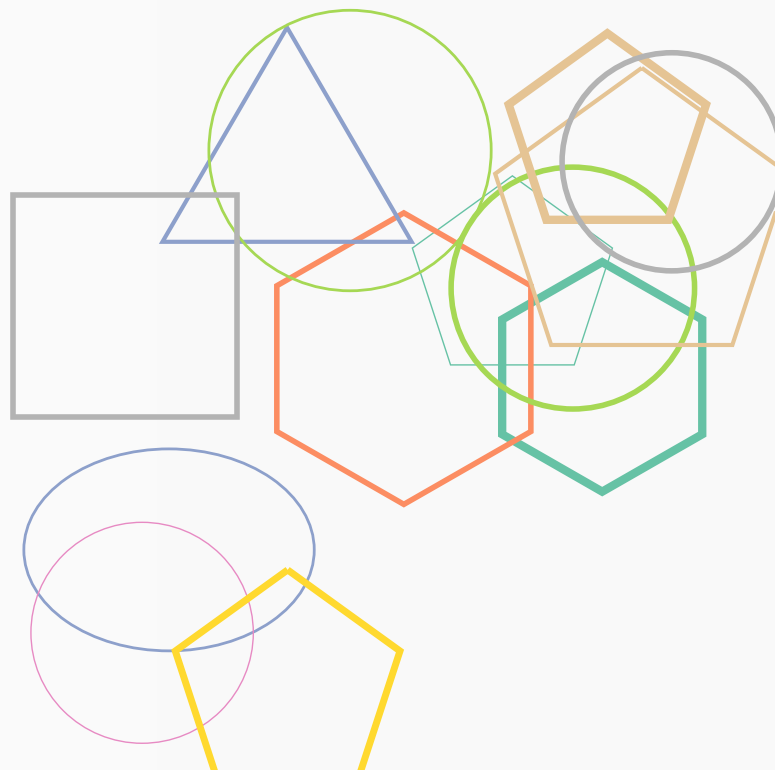[{"shape": "pentagon", "thickness": 0.5, "radius": 0.68, "center": [0.661, 0.636]}, {"shape": "hexagon", "thickness": 3, "radius": 0.75, "center": [0.777, 0.511]}, {"shape": "hexagon", "thickness": 2, "radius": 0.95, "center": [0.521, 0.534]}, {"shape": "oval", "thickness": 1, "radius": 0.94, "center": [0.218, 0.286]}, {"shape": "triangle", "thickness": 1.5, "radius": 0.93, "center": [0.37, 0.779]}, {"shape": "circle", "thickness": 0.5, "radius": 0.72, "center": [0.183, 0.178]}, {"shape": "circle", "thickness": 1, "radius": 0.91, "center": [0.452, 0.805]}, {"shape": "circle", "thickness": 2, "radius": 0.79, "center": [0.739, 0.626]}, {"shape": "pentagon", "thickness": 2.5, "radius": 0.76, "center": [0.371, 0.107]}, {"shape": "pentagon", "thickness": 1.5, "radius": 0.99, "center": [0.828, 0.713]}, {"shape": "pentagon", "thickness": 3, "radius": 0.67, "center": [0.784, 0.823]}, {"shape": "square", "thickness": 2, "radius": 0.72, "center": [0.161, 0.602]}, {"shape": "circle", "thickness": 2, "radius": 0.71, "center": [0.867, 0.79]}]